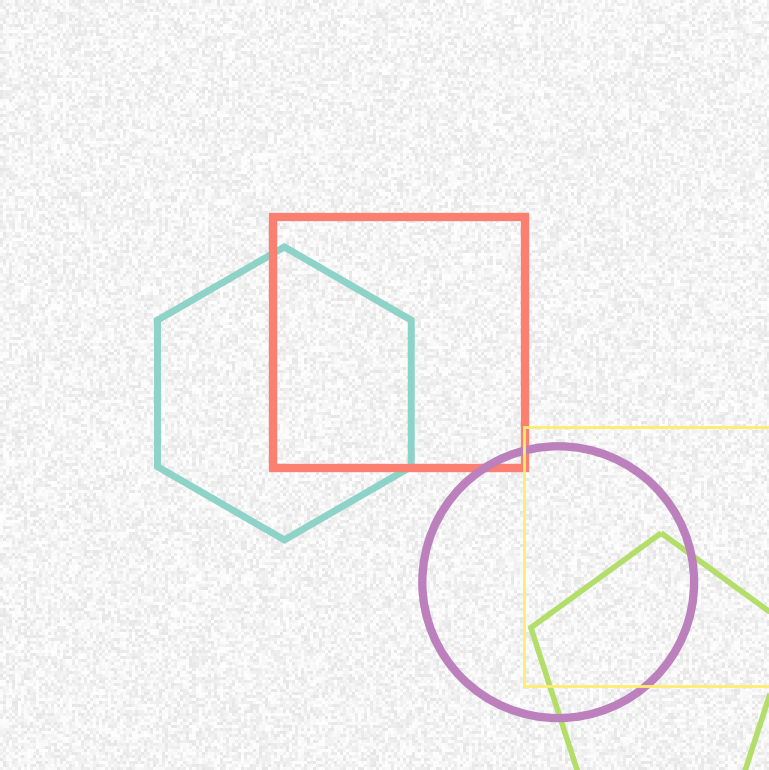[{"shape": "hexagon", "thickness": 2.5, "radius": 0.95, "center": [0.369, 0.489]}, {"shape": "square", "thickness": 3, "radius": 0.82, "center": [0.518, 0.555]}, {"shape": "pentagon", "thickness": 2, "radius": 0.89, "center": [0.859, 0.13]}, {"shape": "circle", "thickness": 3, "radius": 0.88, "center": [0.725, 0.244]}, {"shape": "square", "thickness": 1, "radius": 0.84, "center": [0.849, 0.277]}]